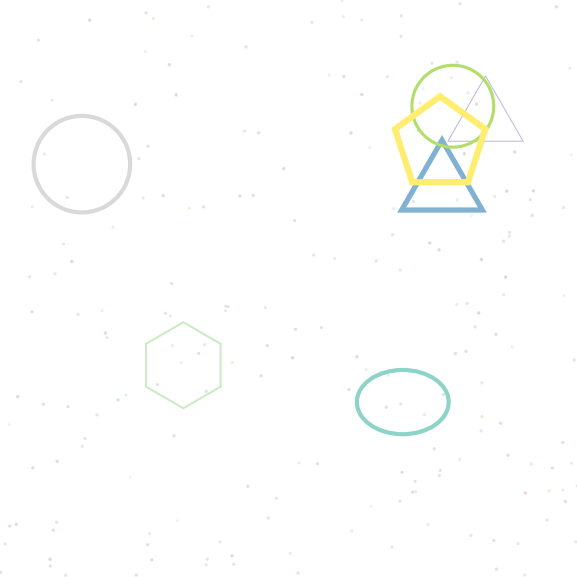[{"shape": "oval", "thickness": 2, "radius": 0.4, "center": [0.697, 0.303]}, {"shape": "triangle", "thickness": 0.5, "radius": 0.38, "center": [0.841, 0.792]}, {"shape": "triangle", "thickness": 2.5, "radius": 0.4, "center": [0.765, 0.676]}, {"shape": "circle", "thickness": 1.5, "radius": 0.35, "center": [0.784, 0.815]}, {"shape": "circle", "thickness": 2, "radius": 0.42, "center": [0.142, 0.715]}, {"shape": "hexagon", "thickness": 1, "radius": 0.37, "center": [0.317, 0.367]}, {"shape": "pentagon", "thickness": 3, "radius": 0.41, "center": [0.762, 0.75]}]